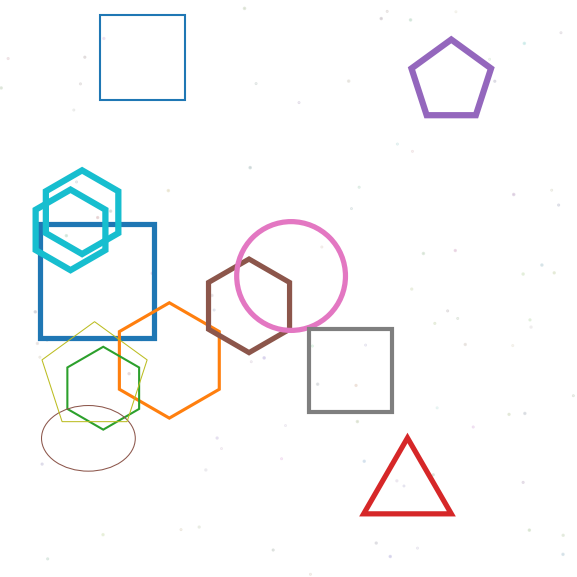[{"shape": "square", "thickness": 1, "radius": 0.37, "center": [0.247, 0.899]}, {"shape": "square", "thickness": 2.5, "radius": 0.49, "center": [0.168, 0.513]}, {"shape": "hexagon", "thickness": 1.5, "radius": 0.5, "center": [0.293, 0.375]}, {"shape": "hexagon", "thickness": 1, "radius": 0.36, "center": [0.179, 0.327]}, {"shape": "triangle", "thickness": 2.5, "radius": 0.44, "center": [0.706, 0.153]}, {"shape": "pentagon", "thickness": 3, "radius": 0.36, "center": [0.781, 0.858]}, {"shape": "oval", "thickness": 0.5, "radius": 0.41, "center": [0.153, 0.24]}, {"shape": "hexagon", "thickness": 2.5, "radius": 0.41, "center": [0.431, 0.47]}, {"shape": "circle", "thickness": 2.5, "radius": 0.47, "center": [0.504, 0.521]}, {"shape": "square", "thickness": 2, "radius": 0.36, "center": [0.607, 0.357]}, {"shape": "pentagon", "thickness": 0.5, "radius": 0.48, "center": [0.164, 0.346]}, {"shape": "hexagon", "thickness": 3, "radius": 0.36, "center": [0.142, 0.632]}, {"shape": "hexagon", "thickness": 3, "radius": 0.35, "center": [0.122, 0.601]}]